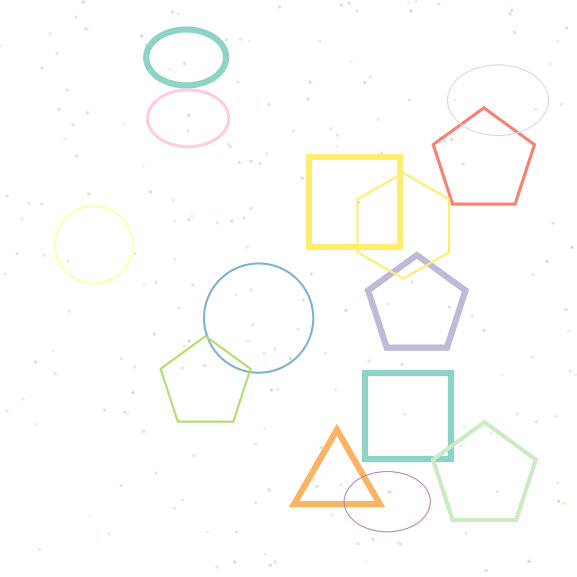[{"shape": "oval", "thickness": 3, "radius": 0.35, "center": [0.322, 0.9]}, {"shape": "square", "thickness": 3, "radius": 0.37, "center": [0.706, 0.278]}, {"shape": "circle", "thickness": 1, "radius": 0.34, "center": [0.162, 0.575]}, {"shape": "pentagon", "thickness": 3, "radius": 0.44, "center": [0.722, 0.469]}, {"shape": "pentagon", "thickness": 1.5, "radius": 0.46, "center": [0.838, 0.72]}, {"shape": "circle", "thickness": 1, "radius": 0.47, "center": [0.448, 0.448]}, {"shape": "triangle", "thickness": 3, "radius": 0.43, "center": [0.583, 0.169]}, {"shape": "pentagon", "thickness": 1, "radius": 0.41, "center": [0.356, 0.335]}, {"shape": "oval", "thickness": 1.5, "radius": 0.35, "center": [0.326, 0.794]}, {"shape": "oval", "thickness": 0.5, "radius": 0.44, "center": [0.862, 0.826]}, {"shape": "oval", "thickness": 0.5, "radius": 0.37, "center": [0.671, 0.13]}, {"shape": "pentagon", "thickness": 2, "radius": 0.47, "center": [0.839, 0.174]}, {"shape": "hexagon", "thickness": 1, "radius": 0.46, "center": [0.698, 0.608]}, {"shape": "square", "thickness": 3, "radius": 0.39, "center": [0.614, 0.65]}]